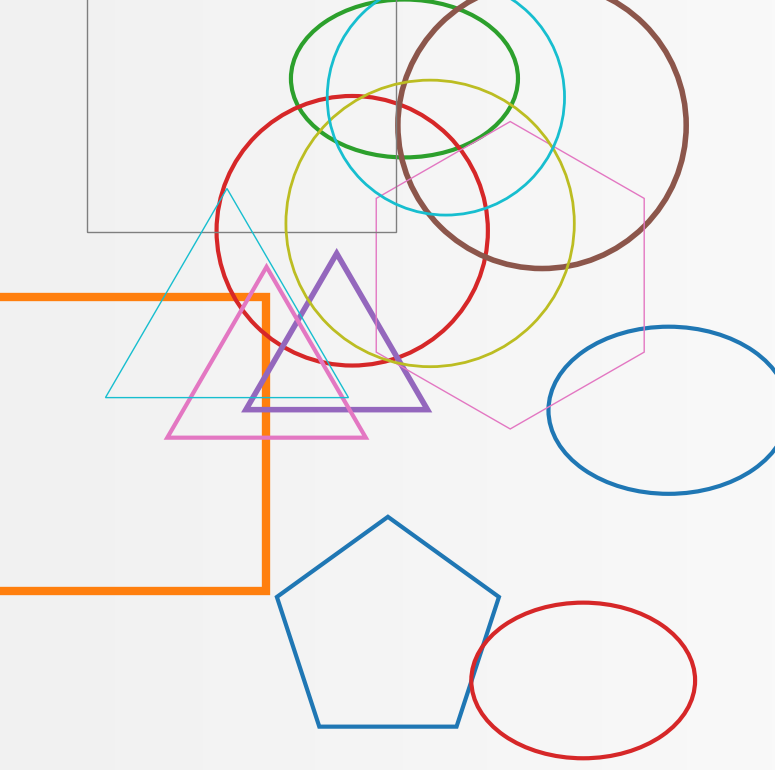[{"shape": "pentagon", "thickness": 1.5, "radius": 0.75, "center": [0.501, 0.178]}, {"shape": "oval", "thickness": 1.5, "radius": 0.78, "center": [0.863, 0.467]}, {"shape": "square", "thickness": 3, "radius": 0.95, "center": [0.152, 0.424]}, {"shape": "oval", "thickness": 1.5, "radius": 0.73, "center": [0.522, 0.898]}, {"shape": "circle", "thickness": 1.5, "radius": 0.88, "center": [0.454, 0.7]}, {"shape": "oval", "thickness": 1.5, "radius": 0.72, "center": [0.753, 0.116]}, {"shape": "triangle", "thickness": 2, "radius": 0.68, "center": [0.434, 0.536]}, {"shape": "circle", "thickness": 2, "radius": 0.93, "center": [0.699, 0.837]}, {"shape": "triangle", "thickness": 1.5, "radius": 0.74, "center": [0.344, 0.506]}, {"shape": "hexagon", "thickness": 0.5, "radius": 1.0, "center": [0.658, 0.643]}, {"shape": "square", "thickness": 0.5, "radius": 1.0, "center": [0.311, 0.898]}, {"shape": "circle", "thickness": 1, "radius": 0.93, "center": [0.555, 0.71]}, {"shape": "triangle", "thickness": 0.5, "radius": 0.91, "center": [0.293, 0.574]}, {"shape": "circle", "thickness": 1, "radius": 0.77, "center": [0.575, 0.874]}]